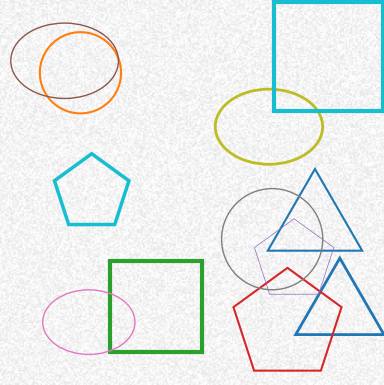[{"shape": "triangle", "thickness": 1.5, "radius": 0.71, "center": [0.818, 0.42]}, {"shape": "triangle", "thickness": 2, "radius": 0.66, "center": [0.883, 0.197]}, {"shape": "circle", "thickness": 1.5, "radius": 0.53, "center": [0.209, 0.811]}, {"shape": "square", "thickness": 3, "radius": 0.6, "center": [0.406, 0.204]}, {"shape": "pentagon", "thickness": 1.5, "radius": 0.74, "center": [0.747, 0.157]}, {"shape": "pentagon", "thickness": 0.5, "radius": 0.54, "center": [0.764, 0.323]}, {"shape": "oval", "thickness": 1, "radius": 0.7, "center": [0.168, 0.842]}, {"shape": "oval", "thickness": 1, "radius": 0.6, "center": [0.231, 0.163]}, {"shape": "circle", "thickness": 1, "radius": 0.66, "center": [0.707, 0.379]}, {"shape": "oval", "thickness": 2, "radius": 0.7, "center": [0.699, 0.671]}, {"shape": "pentagon", "thickness": 2.5, "radius": 0.51, "center": [0.238, 0.499]}, {"shape": "square", "thickness": 3, "radius": 0.71, "center": [0.854, 0.853]}]